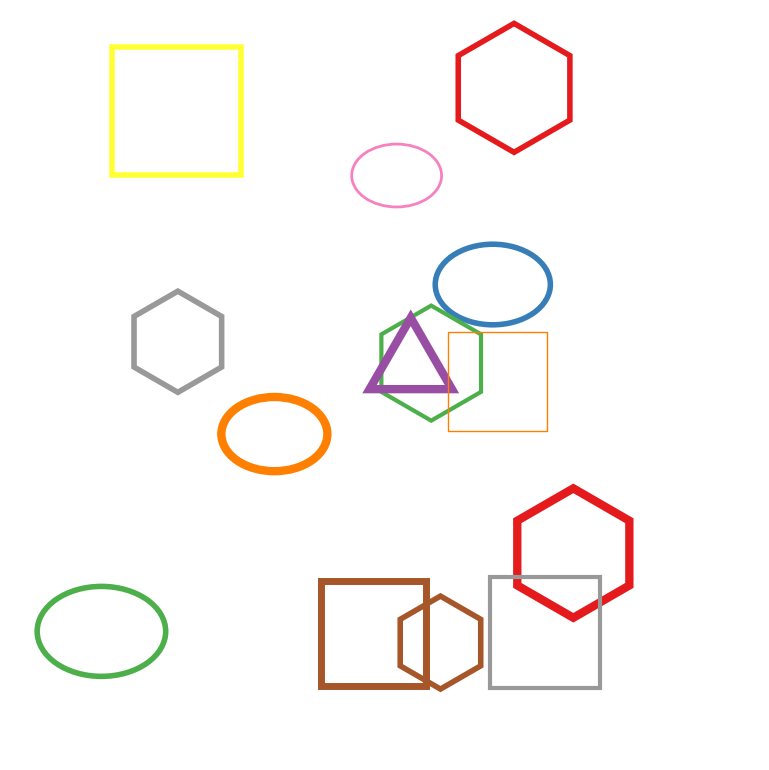[{"shape": "hexagon", "thickness": 2, "radius": 0.42, "center": [0.668, 0.886]}, {"shape": "hexagon", "thickness": 3, "radius": 0.42, "center": [0.745, 0.282]}, {"shape": "oval", "thickness": 2, "radius": 0.37, "center": [0.64, 0.631]}, {"shape": "hexagon", "thickness": 1.5, "radius": 0.37, "center": [0.56, 0.528]}, {"shape": "oval", "thickness": 2, "radius": 0.42, "center": [0.132, 0.18]}, {"shape": "triangle", "thickness": 3, "radius": 0.31, "center": [0.533, 0.526]}, {"shape": "oval", "thickness": 3, "radius": 0.34, "center": [0.356, 0.436]}, {"shape": "square", "thickness": 0.5, "radius": 0.32, "center": [0.647, 0.504]}, {"shape": "square", "thickness": 2, "radius": 0.42, "center": [0.229, 0.856]}, {"shape": "square", "thickness": 2.5, "radius": 0.34, "center": [0.485, 0.177]}, {"shape": "hexagon", "thickness": 2, "radius": 0.3, "center": [0.572, 0.165]}, {"shape": "oval", "thickness": 1, "radius": 0.29, "center": [0.515, 0.772]}, {"shape": "hexagon", "thickness": 2, "radius": 0.33, "center": [0.231, 0.556]}, {"shape": "square", "thickness": 1.5, "radius": 0.36, "center": [0.708, 0.179]}]